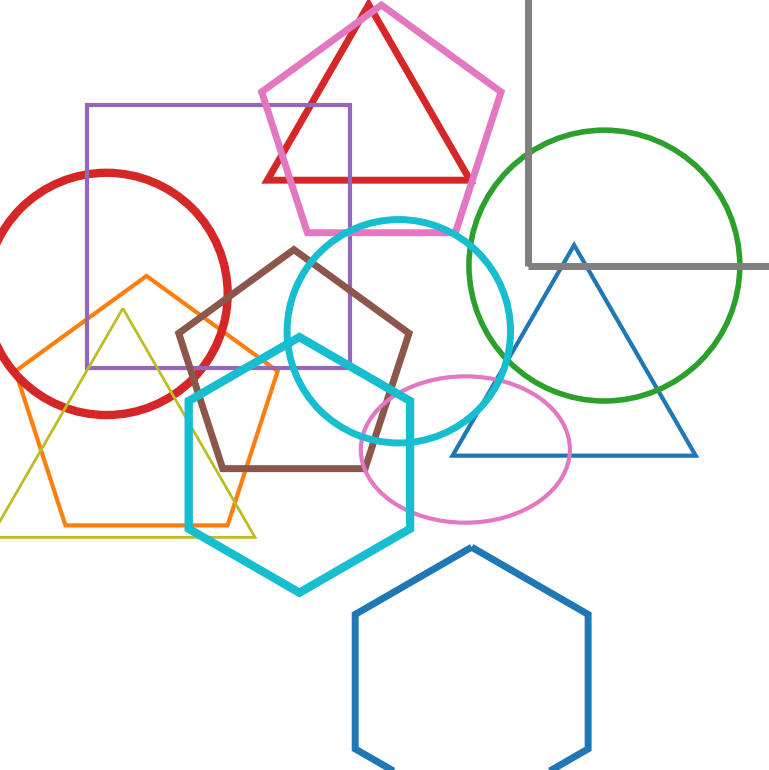[{"shape": "hexagon", "thickness": 2.5, "radius": 0.87, "center": [0.613, 0.115]}, {"shape": "triangle", "thickness": 1.5, "radius": 0.91, "center": [0.746, 0.499]}, {"shape": "pentagon", "thickness": 1.5, "radius": 0.9, "center": [0.19, 0.463]}, {"shape": "circle", "thickness": 2, "radius": 0.88, "center": [0.785, 0.655]}, {"shape": "triangle", "thickness": 2.5, "radius": 0.76, "center": [0.479, 0.842]}, {"shape": "circle", "thickness": 3, "radius": 0.79, "center": [0.138, 0.618]}, {"shape": "square", "thickness": 1.5, "radius": 0.85, "center": [0.284, 0.693]}, {"shape": "pentagon", "thickness": 2.5, "radius": 0.79, "center": [0.382, 0.519]}, {"shape": "oval", "thickness": 1.5, "radius": 0.68, "center": [0.604, 0.416]}, {"shape": "pentagon", "thickness": 2.5, "radius": 0.82, "center": [0.495, 0.83]}, {"shape": "square", "thickness": 2.5, "radius": 0.95, "center": [0.877, 0.845]}, {"shape": "triangle", "thickness": 1, "radius": 0.99, "center": [0.16, 0.401]}, {"shape": "hexagon", "thickness": 3, "radius": 0.83, "center": [0.389, 0.396]}, {"shape": "circle", "thickness": 2.5, "radius": 0.73, "center": [0.518, 0.57]}]